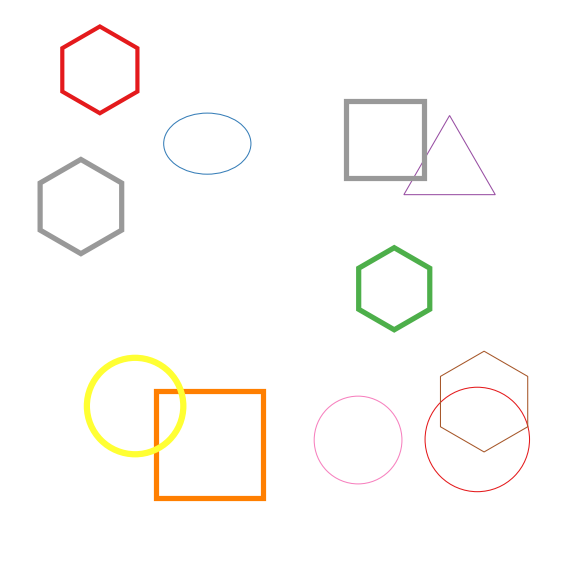[{"shape": "hexagon", "thickness": 2, "radius": 0.38, "center": [0.173, 0.878]}, {"shape": "circle", "thickness": 0.5, "radius": 0.45, "center": [0.826, 0.238]}, {"shape": "oval", "thickness": 0.5, "radius": 0.38, "center": [0.359, 0.75]}, {"shape": "hexagon", "thickness": 2.5, "radius": 0.36, "center": [0.683, 0.499]}, {"shape": "triangle", "thickness": 0.5, "radius": 0.46, "center": [0.778, 0.708]}, {"shape": "square", "thickness": 2.5, "radius": 0.46, "center": [0.363, 0.229]}, {"shape": "circle", "thickness": 3, "radius": 0.42, "center": [0.234, 0.296]}, {"shape": "hexagon", "thickness": 0.5, "radius": 0.44, "center": [0.838, 0.304]}, {"shape": "circle", "thickness": 0.5, "radius": 0.38, "center": [0.62, 0.237]}, {"shape": "hexagon", "thickness": 2.5, "radius": 0.41, "center": [0.14, 0.641]}, {"shape": "square", "thickness": 2.5, "radius": 0.34, "center": [0.667, 0.757]}]